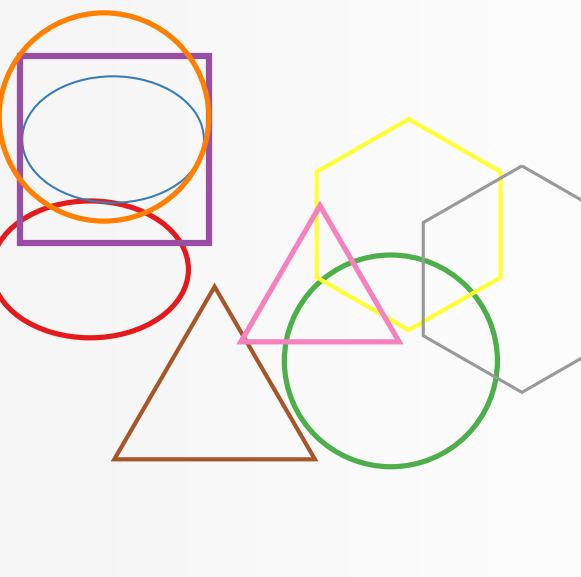[{"shape": "oval", "thickness": 2.5, "radius": 0.85, "center": [0.155, 0.533]}, {"shape": "oval", "thickness": 1, "radius": 0.78, "center": [0.194, 0.758]}, {"shape": "circle", "thickness": 2.5, "radius": 0.92, "center": [0.672, 0.374]}, {"shape": "square", "thickness": 3, "radius": 0.81, "center": [0.198, 0.74]}, {"shape": "circle", "thickness": 2.5, "radius": 0.9, "center": [0.179, 0.797]}, {"shape": "hexagon", "thickness": 2, "radius": 0.91, "center": [0.703, 0.61]}, {"shape": "triangle", "thickness": 2, "radius": 1.0, "center": [0.369, 0.303]}, {"shape": "triangle", "thickness": 2.5, "radius": 0.79, "center": [0.551, 0.486]}, {"shape": "hexagon", "thickness": 1.5, "radius": 0.98, "center": [0.898, 0.516]}]